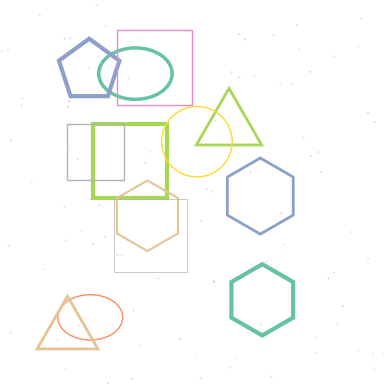[{"shape": "hexagon", "thickness": 3, "radius": 0.46, "center": [0.681, 0.221]}, {"shape": "oval", "thickness": 2.5, "radius": 0.48, "center": [0.352, 0.809]}, {"shape": "oval", "thickness": 1, "radius": 0.42, "center": [0.234, 0.176]}, {"shape": "pentagon", "thickness": 3, "radius": 0.41, "center": [0.232, 0.817]}, {"shape": "hexagon", "thickness": 2, "radius": 0.49, "center": [0.676, 0.491]}, {"shape": "square", "thickness": 1, "radius": 0.49, "center": [0.402, 0.825]}, {"shape": "triangle", "thickness": 2, "radius": 0.49, "center": [0.595, 0.672]}, {"shape": "square", "thickness": 3, "radius": 0.48, "center": [0.338, 0.581]}, {"shape": "circle", "thickness": 1, "radius": 0.46, "center": [0.512, 0.632]}, {"shape": "hexagon", "thickness": 1.5, "radius": 0.46, "center": [0.383, 0.44]}, {"shape": "triangle", "thickness": 2, "radius": 0.46, "center": [0.175, 0.139]}, {"shape": "square", "thickness": 1, "radius": 0.37, "center": [0.248, 0.605]}, {"shape": "square", "thickness": 0.5, "radius": 0.47, "center": [0.39, 0.388]}]